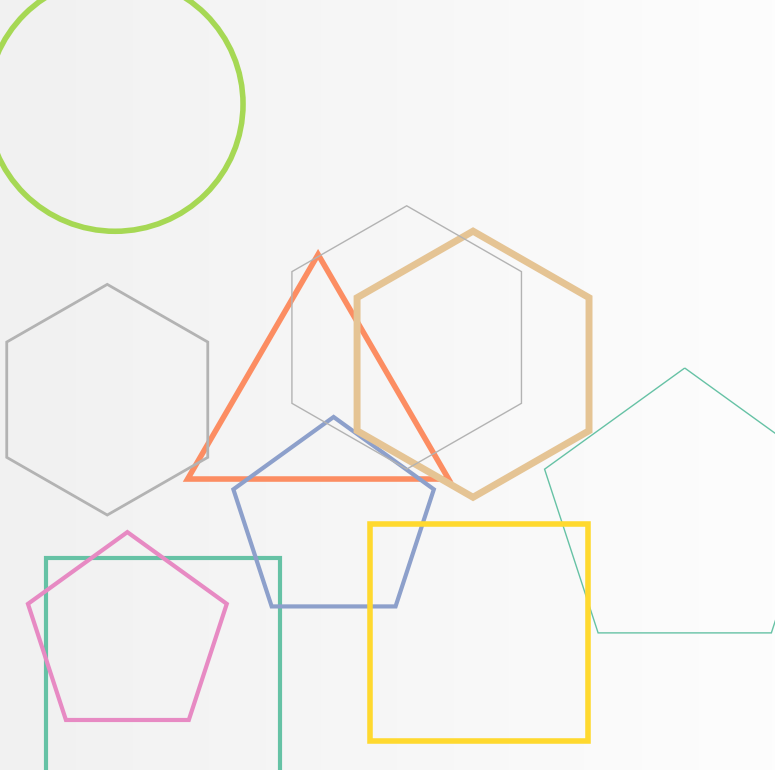[{"shape": "square", "thickness": 1.5, "radius": 0.75, "center": [0.211, 0.124]}, {"shape": "pentagon", "thickness": 0.5, "radius": 0.95, "center": [0.884, 0.332]}, {"shape": "triangle", "thickness": 2, "radius": 0.97, "center": [0.41, 0.475]}, {"shape": "pentagon", "thickness": 1.5, "radius": 0.68, "center": [0.43, 0.322]}, {"shape": "pentagon", "thickness": 1.5, "radius": 0.67, "center": [0.164, 0.174]}, {"shape": "circle", "thickness": 2, "radius": 0.83, "center": [0.148, 0.865]}, {"shape": "square", "thickness": 2, "radius": 0.7, "center": [0.618, 0.179]}, {"shape": "hexagon", "thickness": 2.5, "radius": 0.86, "center": [0.61, 0.527]}, {"shape": "hexagon", "thickness": 1, "radius": 0.75, "center": [0.138, 0.481]}, {"shape": "hexagon", "thickness": 0.5, "radius": 0.85, "center": [0.525, 0.562]}]